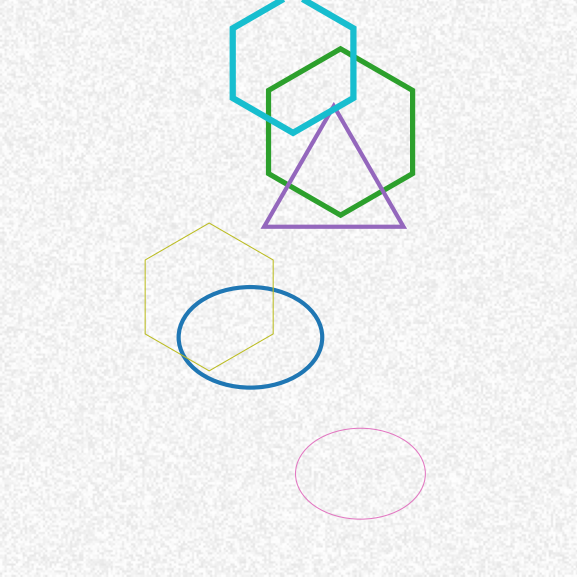[{"shape": "oval", "thickness": 2, "radius": 0.62, "center": [0.434, 0.415]}, {"shape": "hexagon", "thickness": 2.5, "radius": 0.72, "center": [0.59, 0.771]}, {"shape": "triangle", "thickness": 2, "radius": 0.7, "center": [0.578, 0.676]}, {"shape": "oval", "thickness": 0.5, "radius": 0.56, "center": [0.624, 0.179]}, {"shape": "hexagon", "thickness": 0.5, "radius": 0.64, "center": [0.362, 0.485]}, {"shape": "hexagon", "thickness": 3, "radius": 0.6, "center": [0.507, 0.89]}]